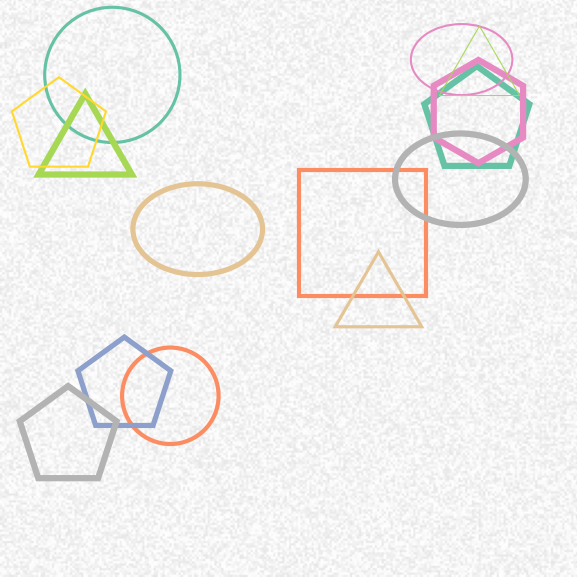[{"shape": "pentagon", "thickness": 3, "radius": 0.48, "center": [0.826, 0.789]}, {"shape": "circle", "thickness": 1.5, "radius": 0.59, "center": [0.195, 0.869]}, {"shape": "square", "thickness": 2, "radius": 0.55, "center": [0.628, 0.596]}, {"shape": "circle", "thickness": 2, "radius": 0.42, "center": [0.295, 0.314]}, {"shape": "pentagon", "thickness": 2.5, "radius": 0.42, "center": [0.215, 0.331]}, {"shape": "oval", "thickness": 1, "radius": 0.44, "center": [0.799, 0.896]}, {"shape": "hexagon", "thickness": 3, "radius": 0.45, "center": [0.828, 0.806]}, {"shape": "triangle", "thickness": 3, "radius": 0.47, "center": [0.148, 0.744]}, {"shape": "triangle", "thickness": 0.5, "radius": 0.4, "center": [0.83, 0.874]}, {"shape": "pentagon", "thickness": 1, "radius": 0.43, "center": [0.102, 0.78]}, {"shape": "oval", "thickness": 2.5, "radius": 0.56, "center": [0.342, 0.602]}, {"shape": "triangle", "thickness": 1.5, "radius": 0.43, "center": [0.655, 0.477]}, {"shape": "pentagon", "thickness": 3, "radius": 0.44, "center": [0.118, 0.242]}, {"shape": "oval", "thickness": 3, "radius": 0.57, "center": [0.797, 0.689]}]